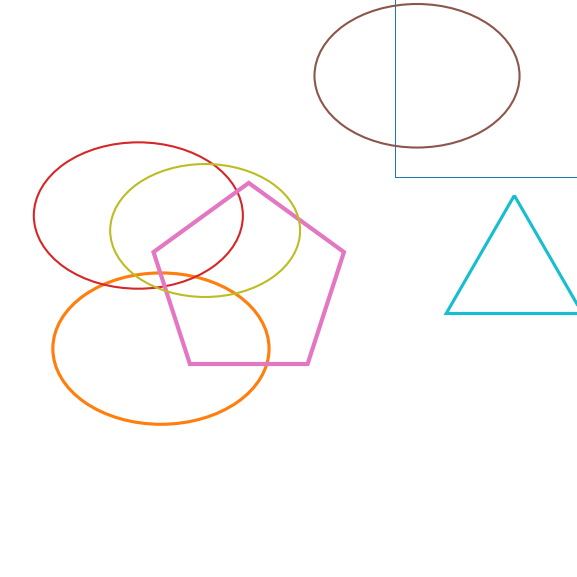[{"shape": "square", "thickness": 0.5, "radius": 0.82, "center": [0.848, 0.856]}, {"shape": "oval", "thickness": 1.5, "radius": 0.94, "center": [0.279, 0.395]}, {"shape": "oval", "thickness": 1, "radius": 0.91, "center": [0.24, 0.626]}, {"shape": "oval", "thickness": 1, "radius": 0.89, "center": [0.722, 0.868]}, {"shape": "pentagon", "thickness": 2, "radius": 0.87, "center": [0.431, 0.509]}, {"shape": "oval", "thickness": 1, "radius": 0.82, "center": [0.355, 0.6]}, {"shape": "triangle", "thickness": 1.5, "radius": 0.68, "center": [0.891, 0.524]}]